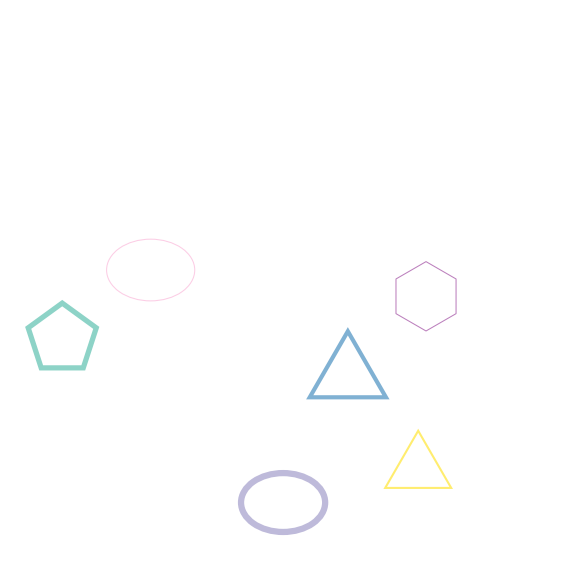[{"shape": "pentagon", "thickness": 2.5, "radius": 0.31, "center": [0.108, 0.412]}, {"shape": "oval", "thickness": 3, "radius": 0.36, "center": [0.49, 0.129]}, {"shape": "triangle", "thickness": 2, "radius": 0.38, "center": [0.602, 0.349]}, {"shape": "oval", "thickness": 0.5, "radius": 0.38, "center": [0.261, 0.532]}, {"shape": "hexagon", "thickness": 0.5, "radius": 0.3, "center": [0.738, 0.486]}, {"shape": "triangle", "thickness": 1, "radius": 0.33, "center": [0.724, 0.187]}]